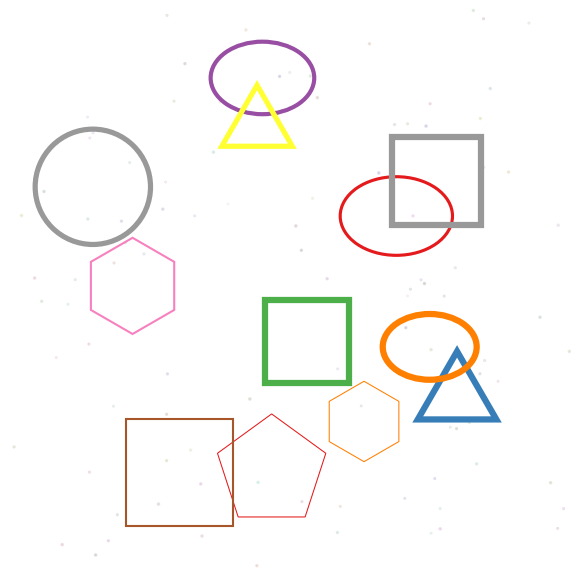[{"shape": "oval", "thickness": 1.5, "radius": 0.49, "center": [0.686, 0.625]}, {"shape": "pentagon", "thickness": 0.5, "radius": 0.49, "center": [0.47, 0.184]}, {"shape": "triangle", "thickness": 3, "radius": 0.39, "center": [0.791, 0.312]}, {"shape": "square", "thickness": 3, "radius": 0.36, "center": [0.531, 0.408]}, {"shape": "oval", "thickness": 2, "radius": 0.45, "center": [0.454, 0.864]}, {"shape": "hexagon", "thickness": 0.5, "radius": 0.35, "center": [0.63, 0.269]}, {"shape": "oval", "thickness": 3, "radius": 0.41, "center": [0.744, 0.398]}, {"shape": "triangle", "thickness": 2.5, "radius": 0.35, "center": [0.445, 0.781]}, {"shape": "square", "thickness": 1, "radius": 0.46, "center": [0.311, 0.181]}, {"shape": "hexagon", "thickness": 1, "radius": 0.42, "center": [0.23, 0.504]}, {"shape": "circle", "thickness": 2.5, "radius": 0.5, "center": [0.161, 0.676]}, {"shape": "square", "thickness": 3, "radius": 0.38, "center": [0.757, 0.686]}]